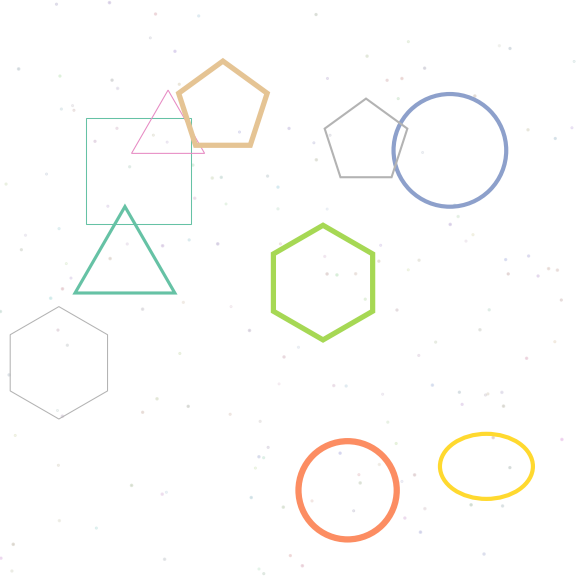[{"shape": "triangle", "thickness": 1.5, "radius": 0.5, "center": [0.216, 0.542]}, {"shape": "square", "thickness": 0.5, "radius": 0.46, "center": [0.24, 0.703]}, {"shape": "circle", "thickness": 3, "radius": 0.43, "center": [0.602, 0.15]}, {"shape": "circle", "thickness": 2, "radius": 0.49, "center": [0.779, 0.739]}, {"shape": "triangle", "thickness": 0.5, "radius": 0.37, "center": [0.291, 0.77]}, {"shape": "hexagon", "thickness": 2.5, "radius": 0.5, "center": [0.559, 0.51]}, {"shape": "oval", "thickness": 2, "radius": 0.4, "center": [0.842, 0.192]}, {"shape": "pentagon", "thickness": 2.5, "radius": 0.4, "center": [0.386, 0.813]}, {"shape": "pentagon", "thickness": 1, "radius": 0.38, "center": [0.634, 0.753]}, {"shape": "hexagon", "thickness": 0.5, "radius": 0.49, "center": [0.102, 0.371]}]